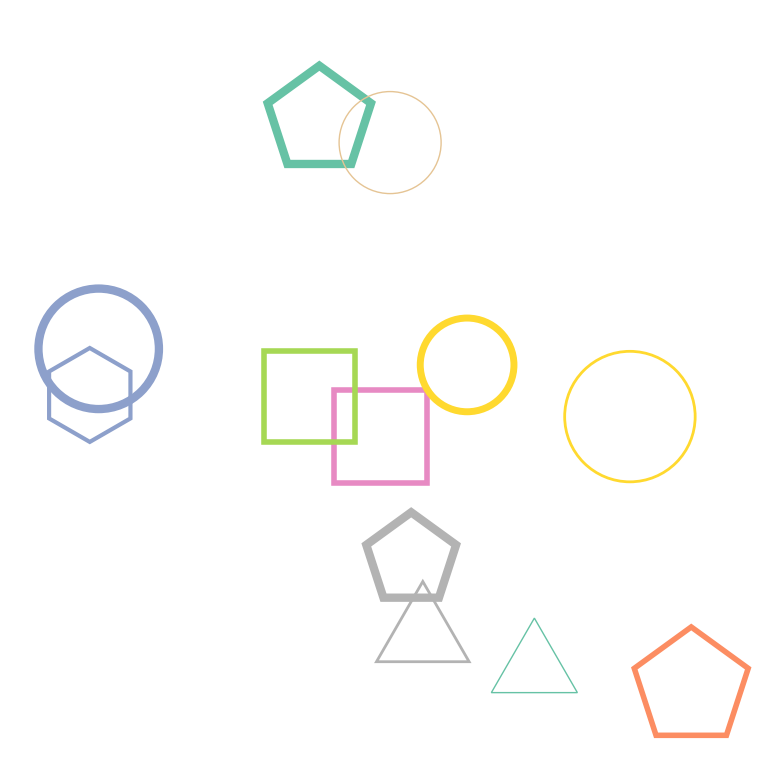[{"shape": "pentagon", "thickness": 3, "radius": 0.35, "center": [0.415, 0.844]}, {"shape": "triangle", "thickness": 0.5, "radius": 0.32, "center": [0.694, 0.133]}, {"shape": "pentagon", "thickness": 2, "radius": 0.39, "center": [0.898, 0.108]}, {"shape": "hexagon", "thickness": 1.5, "radius": 0.3, "center": [0.117, 0.487]}, {"shape": "circle", "thickness": 3, "radius": 0.39, "center": [0.128, 0.547]}, {"shape": "square", "thickness": 2, "radius": 0.3, "center": [0.494, 0.433]}, {"shape": "square", "thickness": 2, "radius": 0.29, "center": [0.402, 0.485]}, {"shape": "circle", "thickness": 2.5, "radius": 0.3, "center": [0.607, 0.526]}, {"shape": "circle", "thickness": 1, "radius": 0.42, "center": [0.818, 0.459]}, {"shape": "circle", "thickness": 0.5, "radius": 0.33, "center": [0.507, 0.815]}, {"shape": "pentagon", "thickness": 3, "radius": 0.31, "center": [0.534, 0.273]}, {"shape": "triangle", "thickness": 1, "radius": 0.35, "center": [0.549, 0.175]}]